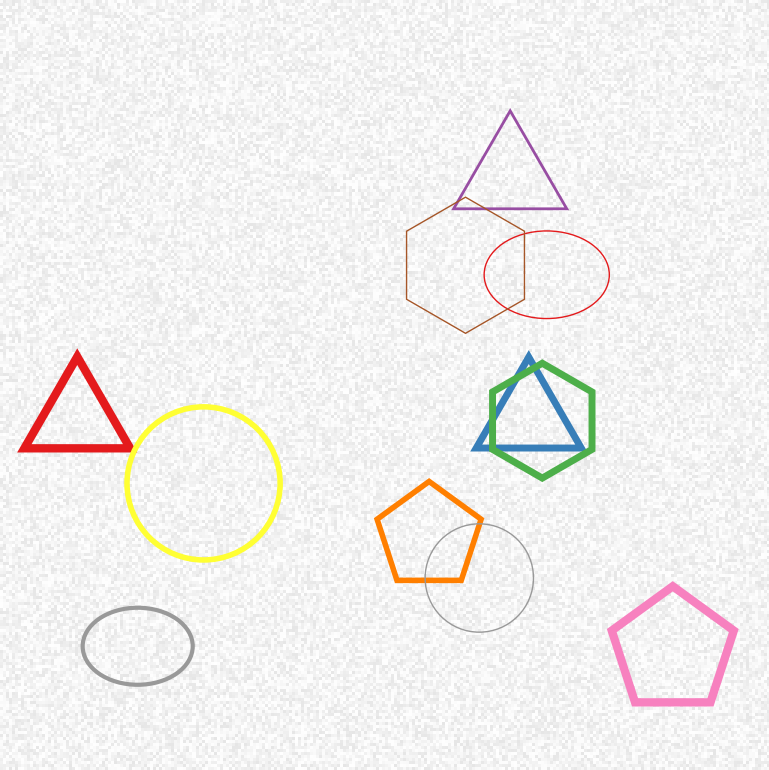[{"shape": "oval", "thickness": 0.5, "radius": 0.41, "center": [0.71, 0.643]}, {"shape": "triangle", "thickness": 3, "radius": 0.4, "center": [0.1, 0.457]}, {"shape": "triangle", "thickness": 2.5, "radius": 0.39, "center": [0.687, 0.458]}, {"shape": "hexagon", "thickness": 2.5, "radius": 0.37, "center": [0.704, 0.454]}, {"shape": "triangle", "thickness": 1, "radius": 0.42, "center": [0.663, 0.771]}, {"shape": "pentagon", "thickness": 2, "radius": 0.36, "center": [0.557, 0.304]}, {"shape": "circle", "thickness": 2, "radius": 0.5, "center": [0.264, 0.372]}, {"shape": "hexagon", "thickness": 0.5, "radius": 0.44, "center": [0.605, 0.656]}, {"shape": "pentagon", "thickness": 3, "radius": 0.42, "center": [0.874, 0.155]}, {"shape": "oval", "thickness": 1.5, "radius": 0.36, "center": [0.179, 0.161]}, {"shape": "circle", "thickness": 0.5, "radius": 0.35, "center": [0.622, 0.249]}]